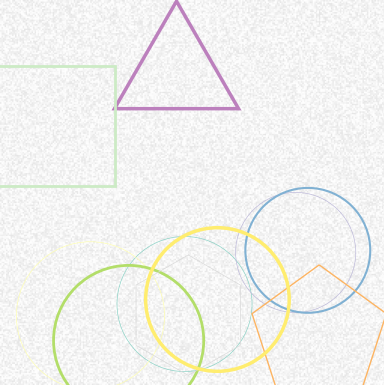[{"shape": "circle", "thickness": 0.5, "radius": 0.88, "center": [0.479, 0.21]}, {"shape": "circle", "thickness": 0.5, "radius": 0.96, "center": [0.235, 0.18]}, {"shape": "circle", "thickness": 0.5, "radius": 0.78, "center": [0.768, 0.344]}, {"shape": "circle", "thickness": 1.5, "radius": 0.81, "center": [0.799, 0.35]}, {"shape": "pentagon", "thickness": 1, "radius": 0.92, "center": [0.829, 0.129]}, {"shape": "circle", "thickness": 2, "radius": 0.98, "center": [0.334, 0.116]}, {"shape": "hexagon", "thickness": 0.5, "radius": 0.78, "center": [0.489, 0.181]}, {"shape": "triangle", "thickness": 2.5, "radius": 0.93, "center": [0.458, 0.811]}, {"shape": "square", "thickness": 2, "radius": 0.78, "center": [0.142, 0.674]}, {"shape": "circle", "thickness": 2.5, "radius": 0.93, "center": [0.565, 0.222]}]